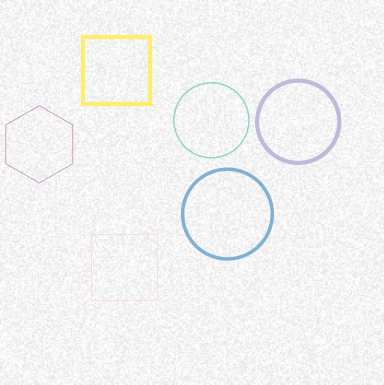[{"shape": "circle", "thickness": 1, "radius": 0.49, "center": [0.549, 0.688]}, {"shape": "circle", "thickness": 3, "radius": 0.53, "center": [0.775, 0.684]}, {"shape": "circle", "thickness": 2.5, "radius": 0.58, "center": [0.591, 0.444]}, {"shape": "square", "thickness": 0.5, "radius": 0.43, "center": [0.322, 0.307]}, {"shape": "hexagon", "thickness": 0.5, "radius": 0.5, "center": [0.102, 0.625]}, {"shape": "square", "thickness": 3, "radius": 0.44, "center": [0.303, 0.817]}]